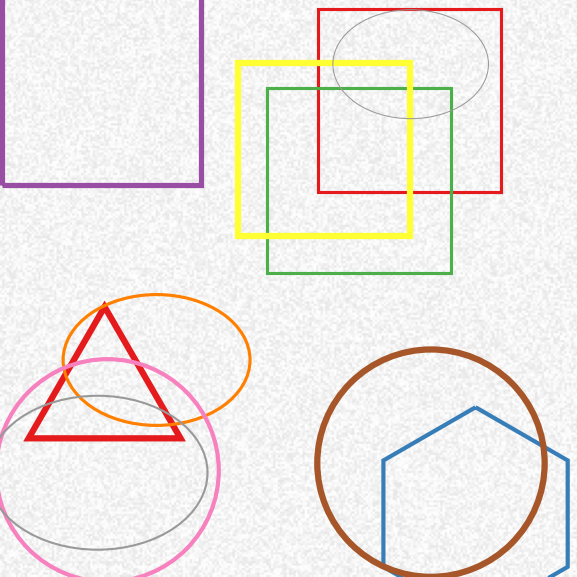[{"shape": "square", "thickness": 1.5, "radius": 0.79, "center": [0.709, 0.825]}, {"shape": "triangle", "thickness": 3, "radius": 0.76, "center": [0.181, 0.316]}, {"shape": "hexagon", "thickness": 2, "radius": 0.92, "center": [0.823, 0.11]}, {"shape": "square", "thickness": 1.5, "radius": 0.8, "center": [0.622, 0.686]}, {"shape": "square", "thickness": 2.5, "radius": 0.86, "center": [0.176, 0.851]}, {"shape": "oval", "thickness": 1.5, "radius": 0.81, "center": [0.271, 0.376]}, {"shape": "square", "thickness": 3, "radius": 0.75, "center": [0.561, 0.741]}, {"shape": "circle", "thickness": 3, "radius": 0.98, "center": [0.746, 0.197]}, {"shape": "circle", "thickness": 2, "radius": 0.96, "center": [0.186, 0.184]}, {"shape": "oval", "thickness": 1, "radius": 0.95, "center": [0.169, 0.181]}, {"shape": "oval", "thickness": 0.5, "radius": 0.67, "center": [0.711, 0.888]}]